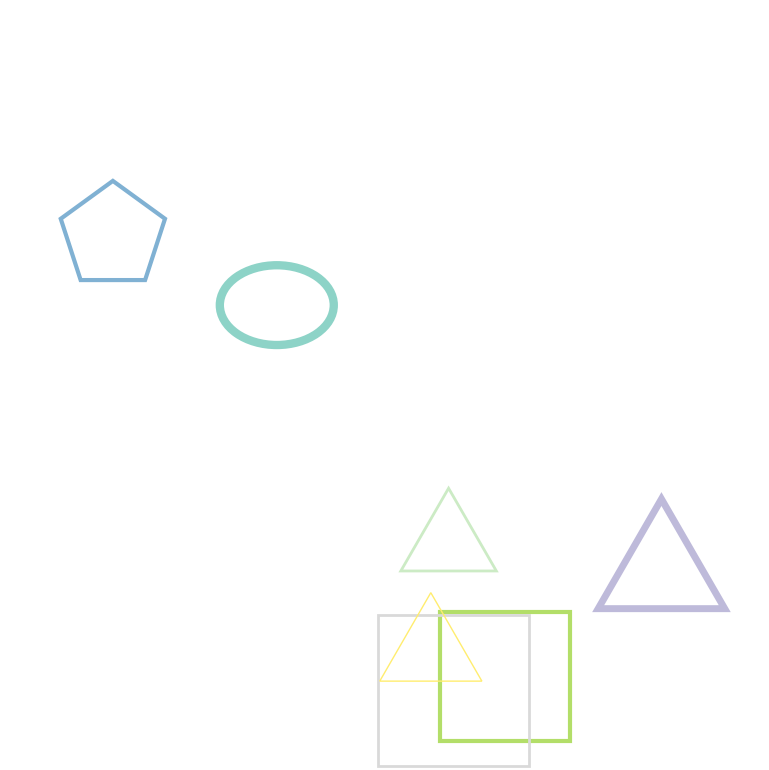[{"shape": "oval", "thickness": 3, "radius": 0.37, "center": [0.359, 0.604]}, {"shape": "triangle", "thickness": 2.5, "radius": 0.47, "center": [0.859, 0.257]}, {"shape": "pentagon", "thickness": 1.5, "radius": 0.36, "center": [0.147, 0.694]}, {"shape": "square", "thickness": 1.5, "radius": 0.42, "center": [0.656, 0.121]}, {"shape": "square", "thickness": 1, "radius": 0.49, "center": [0.589, 0.104]}, {"shape": "triangle", "thickness": 1, "radius": 0.36, "center": [0.583, 0.294]}, {"shape": "triangle", "thickness": 0.5, "radius": 0.38, "center": [0.559, 0.154]}]